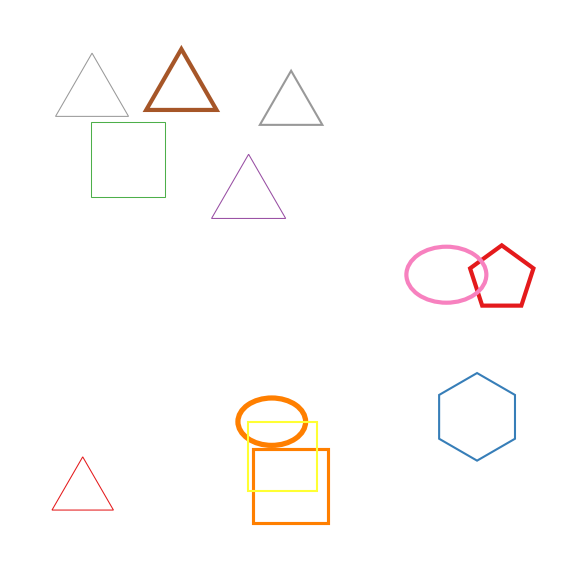[{"shape": "triangle", "thickness": 0.5, "radius": 0.31, "center": [0.143, 0.147]}, {"shape": "pentagon", "thickness": 2, "radius": 0.29, "center": [0.869, 0.517]}, {"shape": "hexagon", "thickness": 1, "radius": 0.38, "center": [0.826, 0.277]}, {"shape": "square", "thickness": 0.5, "radius": 0.32, "center": [0.222, 0.722]}, {"shape": "triangle", "thickness": 0.5, "radius": 0.37, "center": [0.43, 0.658]}, {"shape": "square", "thickness": 1.5, "radius": 0.32, "center": [0.503, 0.158]}, {"shape": "oval", "thickness": 2.5, "radius": 0.29, "center": [0.471, 0.269]}, {"shape": "square", "thickness": 1, "radius": 0.3, "center": [0.49, 0.208]}, {"shape": "triangle", "thickness": 2, "radius": 0.35, "center": [0.314, 0.844]}, {"shape": "oval", "thickness": 2, "radius": 0.35, "center": [0.773, 0.523]}, {"shape": "triangle", "thickness": 0.5, "radius": 0.36, "center": [0.159, 0.834]}, {"shape": "triangle", "thickness": 1, "radius": 0.31, "center": [0.504, 0.814]}]